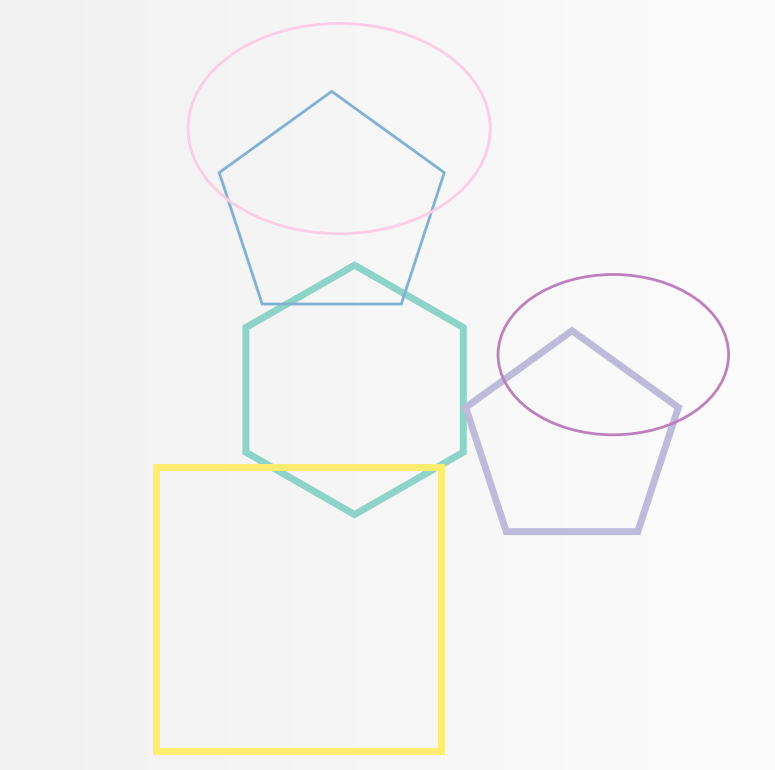[{"shape": "hexagon", "thickness": 2.5, "radius": 0.81, "center": [0.458, 0.494]}, {"shape": "pentagon", "thickness": 2.5, "radius": 0.72, "center": [0.738, 0.426]}, {"shape": "pentagon", "thickness": 1, "radius": 0.76, "center": [0.428, 0.729]}, {"shape": "oval", "thickness": 1, "radius": 0.98, "center": [0.438, 0.833]}, {"shape": "oval", "thickness": 1, "radius": 0.74, "center": [0.791, 0.539]}, {"shape": "square", "thickness": 2.5, "radius": 0.92, "center": [0.385, 0.209]}]